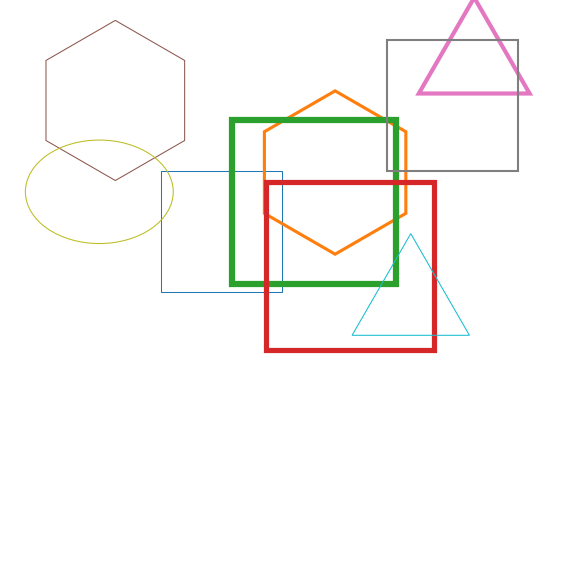[{"shape": "square", "thickness": 0.5, "radius": 0.52, "center": [0.384, 0.598]}, {"shape": "hexagon", "thickness": 1.5, "radius": 0.71, "center": [0.58, 0.7]}, {"shape": "square", "thickness": 3, "radius": 0.71, "center": [0.543, 0.649]}, {"shape": "square", "thickness": 2.5, "radius": 0.72, "center": [0.606, 0.538]}, {"shape": "hexagon", "thickness": 0.5, "radius": 0.69, "center": [0.2, 0.825]}, {"shape": "triangle", "thickness": 2, "radius": 0.55, "center": [0.821, 0.893]}, {"shape": "square", "thickness": 1, "radius": 0.57, "center": [0.784, 0.816]}, {"shape": "oval", "thickness": 0.5, "radius": 0.64, "center": [0.172, 0.667]}, {"shape": "triangle", "thickness": 0.5, "radius": 0.59, "center": [0.711, 0.477]}]